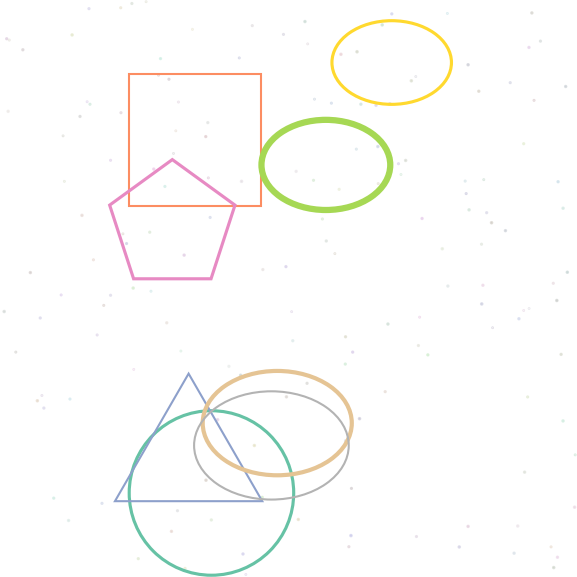[{"shape": "circle", "thickness": 1.5, "radius": 0.71, "center": [0.366, 0.145]}, {"shape": "square", "thickness": 1, "radius": 0.57, "center": [0.338, 0.757]}, {"shape": "triangle", "thickness": 1, "radius": 0.74, "center": [0.327, 0.205]}, {"shape": "pentagon", "thickness": 1.5, "radius": 0.57, "center": [0.298, 0.609]}, {"shape": "oval", "thickness": 3, "radius": 0.56, "center": [0.564, 0.714]}, {"shape": "oval", "thickness": 1.5, "radius": 0.52, "center": [0.678, 0.891]}, {"shape": "oval", "thickness": 2, "radius": 0.65, "center": [0.48, 0.266]}, {"shape": "oval", "thickness": 1, "radius": 0.67, "center": [0.47, 0.228]}]